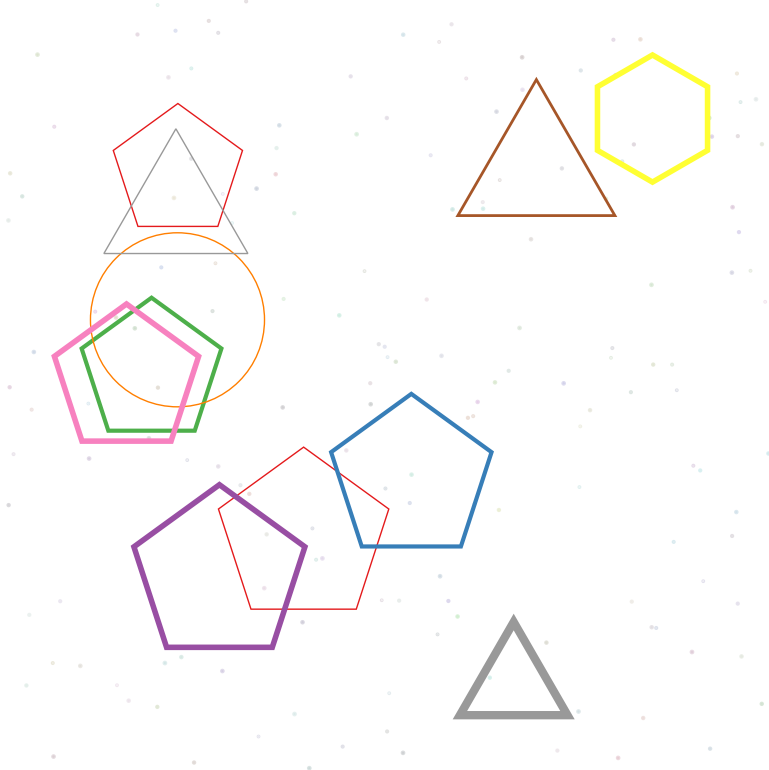[{"shape": "pentagon", "thickness": 0.5, "radius": 0.58, "center": [0.394, 0.303]}, {"shape": "pentagon", "thickness": 0.5, "radius": 0.44, "center": [0.231, 0.777]}, {"shape": "pentagon", "thickness": 1.5, "radius": 0.55, "center": [0.534, 0.379]}, {"shape": "pentagon", "thickness": 1.5, "radius": 0.48, "center": [0.197, 0.518]}, {"shape": "pentagon", "thickness": 2, "radius": 0.58, "center": [0.285, 0.254]}, {"shape": "circle", "thickness": 0.5, "radius": 0.57, "center": [0.23, 0.585]}, {"shape": "hexagon", "thickness": 2, "radius": 0.41, "center": [0.847, 0.846]}, {"shape": "triangle", "thickness": 1, "radius": 0.59, "center": [0.697, 0.779]}, {"shape": "pentagon", "thickness": 2, "radius": 0.49, "center": [0.164, 0.507]}, {"shape": "triangle", "thickness": 3, "radius": 0.4, "center": [0.667, 0.112]}, {"shape": "triangle", "thickness": 0.5, "radius": 0.54, "center": [0.228, 0.725]}]